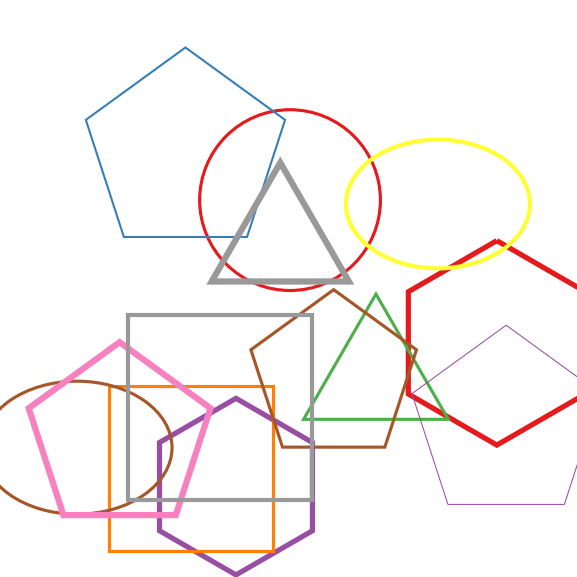[{"shape": "hexagon", "thickness": 2.5, "radius": 0.89, "center": [0.86, 0.405]}, {"shape": "circle", "thickness": 1.5, "radius": 0.78, "center": [0.502, 0.653]}, {"shape": "pentagon", "thickness": 1, "radius": 0.91, "center": [0.321, 0.736]}, {"shape": "triangle", "thickness": 1.5, "radius": 0.72, "center": [0.651, 0.345]}, {"shape": "pentagon", "thickness": 0.5, "radius": 0.86, "center": [0.876, 0.264]}, {"shape": "hexagon", "thickness": 2.5, "radius": 0.76, "center": [0.409, 0.157]}, {"shape": "square", "thickness": 1.5, "radius": 0.71, "center": [0.33, 0.188]}, {"shape": "oval", "thickness": 2, "radius": 0.8, "center": [0.758, 0.646]}, {"shape": "pentagon", "thickness": 1.5, "radius": 0.75, "center": [0.578, 0.347]}, {"shape": "oval", "thickness": 1.5, "radius": 0.82, "center": [0.133, 0.224]}, {"shape": "pentagon", "thickness": 3, "radius": 0.83, "center": [0.207, 0.241]}, {"shape": "square", "thickness": 2, "radius": 0.8, "center": [0.381, 0.293]}, {"shape": "triangle", "thickness": 3, "radius": 0.69, "center": [0.485, 0.58]}]